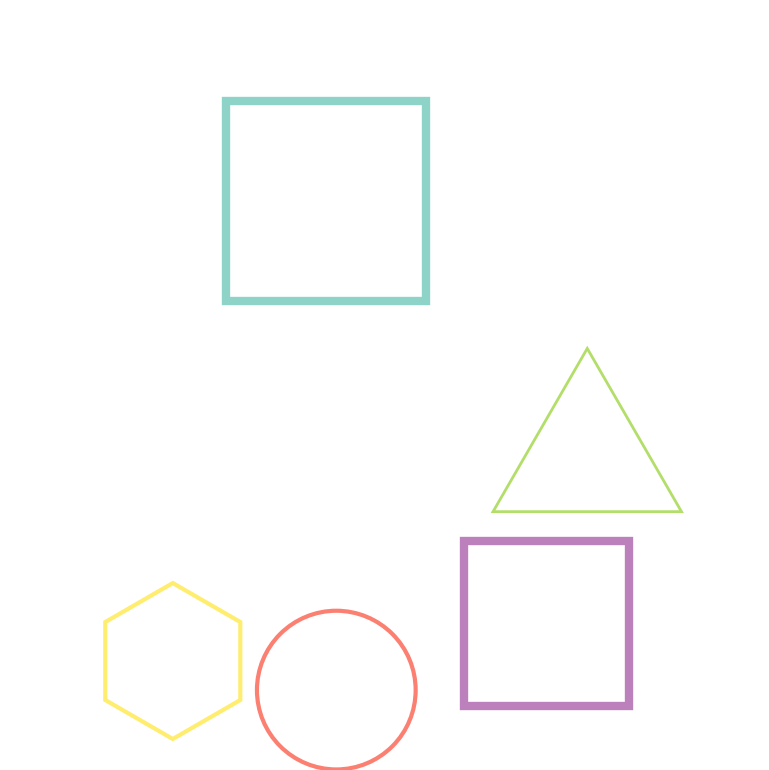[{"shape": "square", "thickness": 3, "radius": 0.65, "center": [0.424, 0.739]}, {"shape": "circle", "thickness": 1.5, "radius": 0.52, "center": [0.437, 0.104]}, {"shape": "triangle", "thickness": 1, "radius": 0.71, "center": [0.763, 0.406]}, {"shape": "square", "thickness": 3, "radius": 0.53, "center": [0.709, 0.191]}, {"shape": "hexagon", "thickness": 1.5, "radius": 0.51, "center": [0.224, 0.142]}]